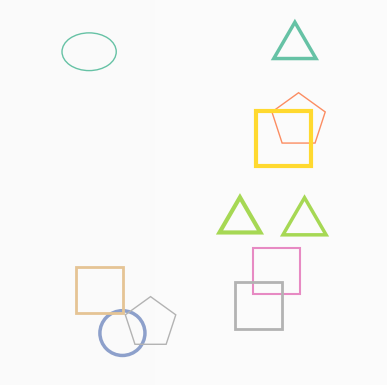[{"shape": "triangle", "thickness": 2.5, "radius": 0.31, "center": [0.761, 0.879]}, {"shape": "oval", "thickness": 1, "radius": 0.35, "center": [0.23, 0.866]}, {"shape": "pentagon", "thickness": 1, "radius": 0.36, "center": [0.771, 0.687]}, {"shape": "circle", "thickness": 2.5, "radius": 0.29, "center": [0.316, 0.135]}, {"shape": "square", "thickness": 1.5, "radius": 0.3, "center": [0.713, 0.296]}, {"shape": "triangle", "thickness": 3, "radius": 0.3, "center": [0.619, 0.427]}, {"shape": "triangle", "thickness": 2.5, "radius": 0.32, "center": [0.786, 0.422]}, {"shape": "square", "thickness": 3, "radius": 0.36, "center": [0.731, 0.64]}, {"shape": "square", "thickness": 2, "radius": 0.3, "center": [0.257, 0.247]}, {"shape": "pentagon", "thickness": 1, "radius": 0.34, "center": [0.389, 0.161]}, {"shape": "square", "thickness": 2, "radius": 0.31, "center": [0.667, 0.207]}]